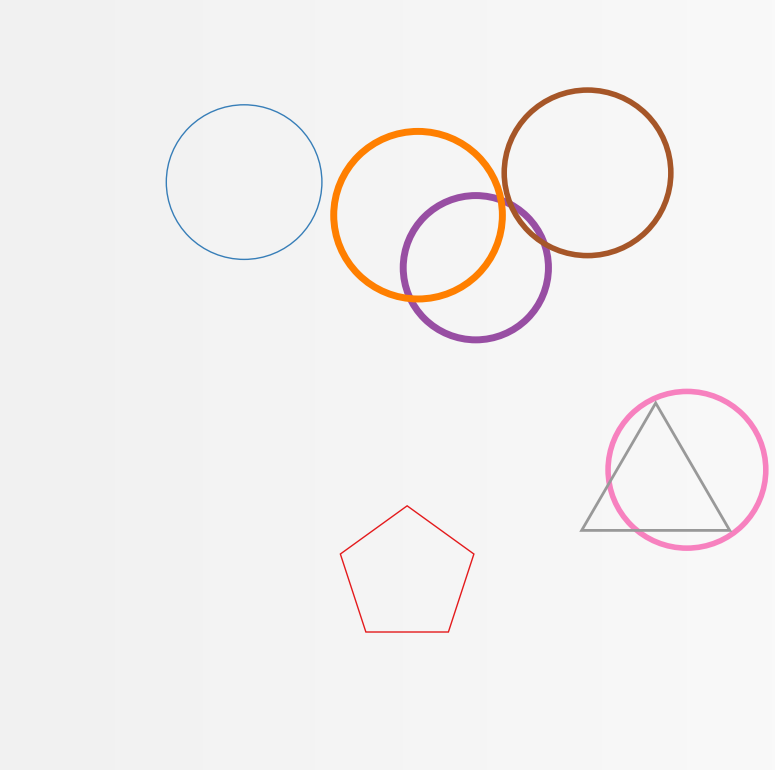[{"shape": "pentagon", "thickness": 0.5, "radius": 0.45, "center": [0.525, 0.252]}, {"shape": "circle", "thickness": 0.5, "radius": 0.5, "center": [0.315, 0.764]}, {"shape": "circle", "thickness": 2.5, "radius": 0.47, "center": [0.614, 0.652]}, {"shape": "circle", "thickness": 2.5, "radius": 0.54, "center": [0.539, 0.721]}, {"shape": "circle", "thickness": 2, "radius": 0.54, "center": [0.758, 0.776]}, {"shape": "circle", "thickness": 2, "radius": 0.51, "center": [0.886, 0.39]}, {"shape": "triangle", "thickness": 1, "radius": 0.55, "center": [0.846, 0.366]}]